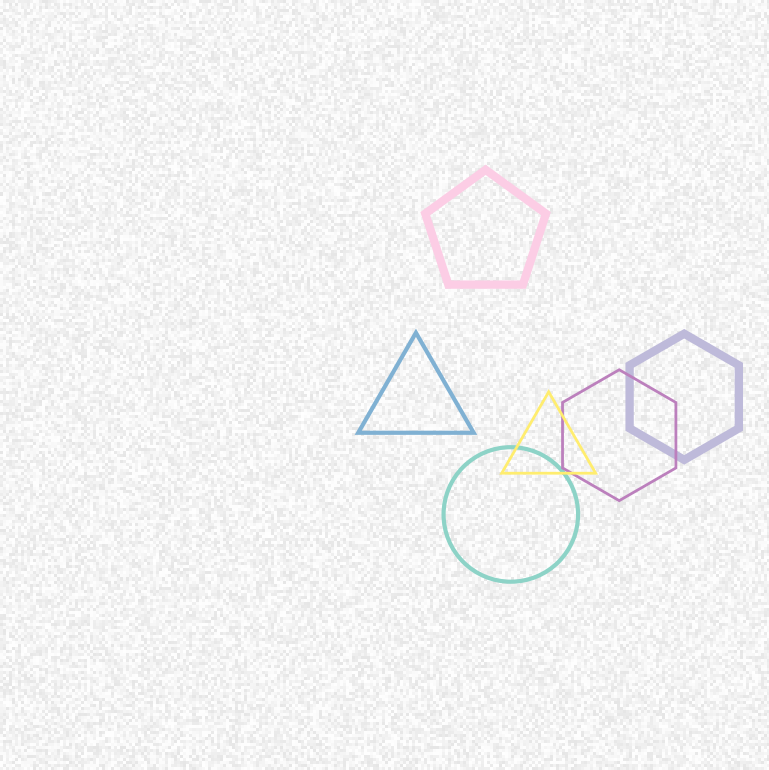[{"shape": "circle", "thickness": 1.5, "radius": 0.44, "center": [0.663, 0.332]}, {"shape": "hexagon", "thickness": 3, "radius": 0.41, "center": [0.889, 0.485]}, {"shape": "triangle", "thickness": 1.5, "radius": 0.43, "center": [0.54, 0.481]}, {"shape": "pentagon", "thickness": 3, "radius": 0.41, "center": [0.631, 0.697]}, {"shape": "hexagon", "thickness": 1, "radius": 0.43, "center": [0.804, 0.435]}, {"shape": "triangle", "thickness": 1, "radius": 0.35, "center": [0.713, 0.421]}]